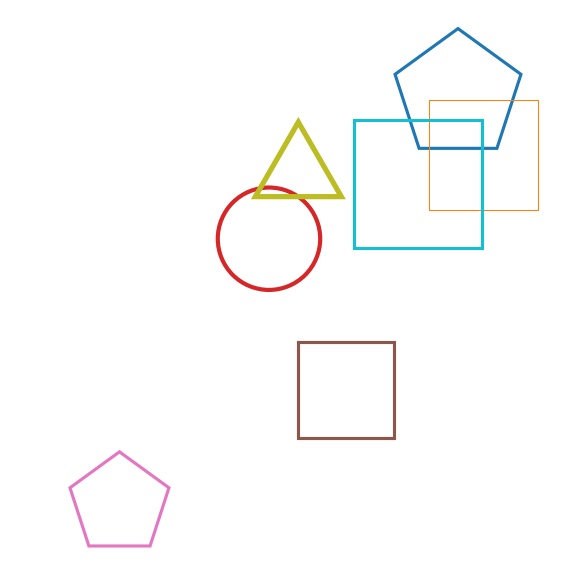[{"shape": "pentagon", "thickness": 1.5, "radius": 0.57, "center": [0.793, 0.835]}, {"shape": "square", "thickness": 0.5, "radius": 0.48, "center": [0.837, 0.731]}, {"shape": "circle", "thickness": 2, "radius": 0.44, "center": [0.466, 0.586]}, {"shape": "square", "thickness": 1.5, "radius": 0.42, "center": [0.599, 0.324]}, {"shape": "pentagon", "thickness": 1.5, "radius": 0.45, "center": [0.207, 0.127]}, {"shape": "triangle", "thickness": 2.5, "radius": 0.43, "center": [0.517, 0.702]}, {"shape": "square", "thickness": 1.5, "radius": 0.56, "center": [0.724, 0.681]}]